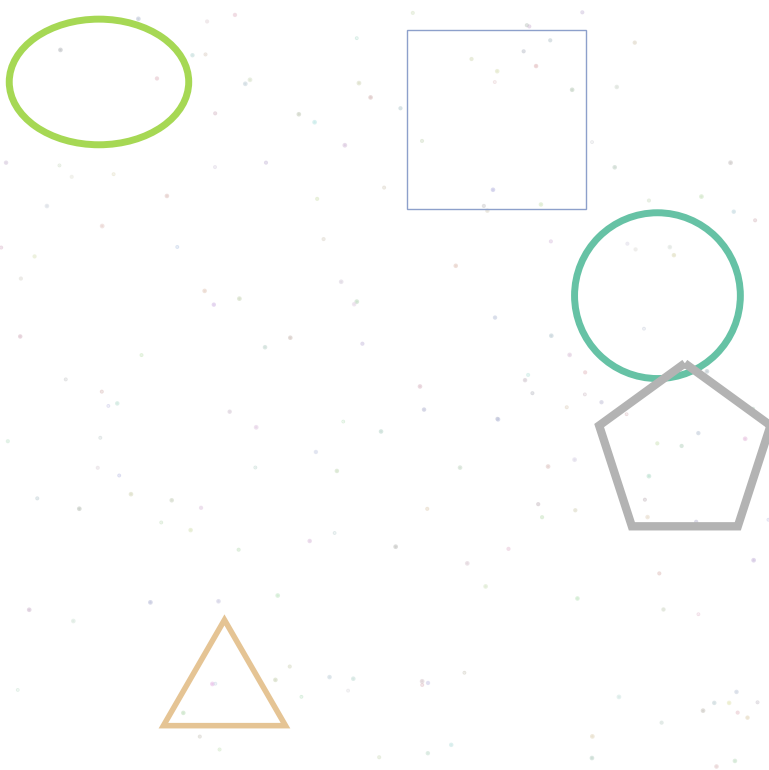[{"shape": "circle", "thickness": 2.5, "radius": 0.54, "center": [0.854, 0.616]}, {"shape": "square", "thickness": 0.5, "radius": 0.58, "center": [0.645, 0.845]}, {"shape": "oval", "thickness": 2.5, "radius": 0.58, "center": [0.129, 0.894]}, {"shape": "triangle", "thickness": 2, "radius": 0.46, "center": [0.292, 0.103]}, {"shape": "pentagon", "thickness": 3, "radius": 0.59, "center": [0.889, 0.411]}]